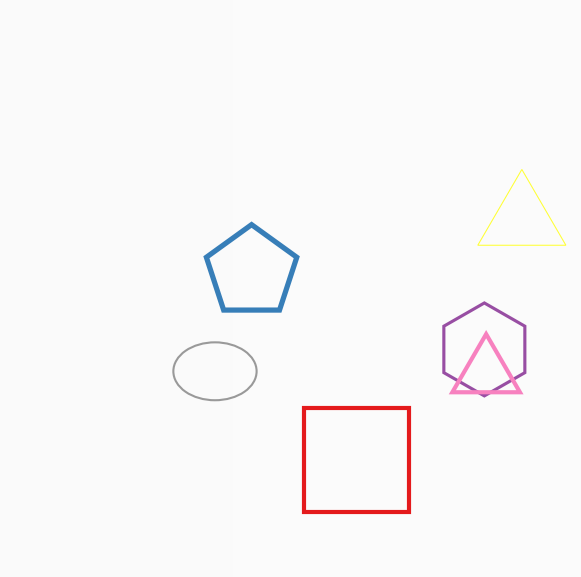[{"shape": "square", "thickness": 2, "radius": 0.45, "center": [0.614, 0.202]}, {"shape": "pentagon", "thickness": 2.5, "radius": 0.41, "center": [0.433, 0.528]}, {"shape": "hexagon", "thickness": 1.5, "radius": 0.4, "center": [0.833, 0.394]}, {"shape": "triangle", "thickness": 0.5, "radius": 0.44, "center": [0.898, 0.618]}, {"shape": "triangle", "thickness": 2, "radius": 0.34, "center": [0.836, 0.353]}, {"shape": "oval", "thickness": 1, "radius": 0.36, "center": [0.37, 0.356]}]